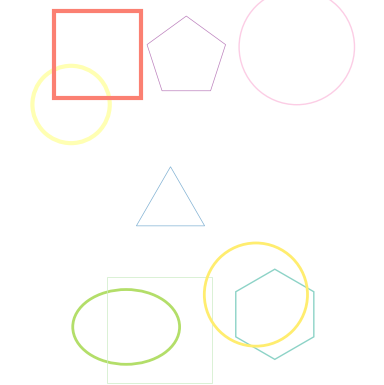[{"shape": "hexagon", "thickness": 1, "radius": 0.59, "center": [0.714, 0.184]}, {"shape": "circle", "thickness": 3, "radius": 0.5, "center": [0.185, 0.729]}, {"shape": "square", "thickness": 3, "radius": 0.57, "center": [0.253, 0.859]}, {"shape": "triangle", "thickness": 0.5, "radius": 0.51, "center": [0.443, 0.465]}, {"shape": "oval", "thickness": 2, "radius": 0.69, "center": [0.328, 0.151]}, {"shape": "circle", "thickness": 1, "radius": 0.75, "center": [0.771, 0.878]}, {"shape": "pentagon", "thickness": 0.5, "radius": 0.54, "center": [0.484, 0.851]}, {"shape": "square", "thickness": 0.5, "radius": 0.68, "center": [0.414, 0.143]}, {"shape": "circle", "thickness": 2, "radius": 0.67, "center": [0.665, 0.235]}]